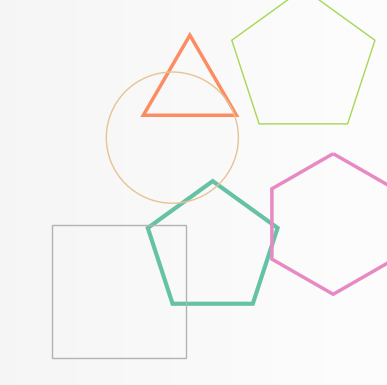[{"shape": "pentagon", "thickness": 3, "radius": 0.88, "center": [0.549, 0.354]}, {"shape": "triangle", "thickness": 2.5, "radius": 0.69, "center": [0.49, 0.77]}, {"shape": "hexagon", "thickness": 2.5, "radius": 0.91, "center": [0.86, 0.418]}, {"shape": "pentagon", "thickness": 1, "radius": 0.97, "center": [0.783, 0.835]}, {"shape": "circle", "thickness": 1, "radius": 0.85, "center": [0.445, 0.643]}, {"shape": "square", "thickness": 1, "radius": 0.86, "center": [0.307, 0.244]}]